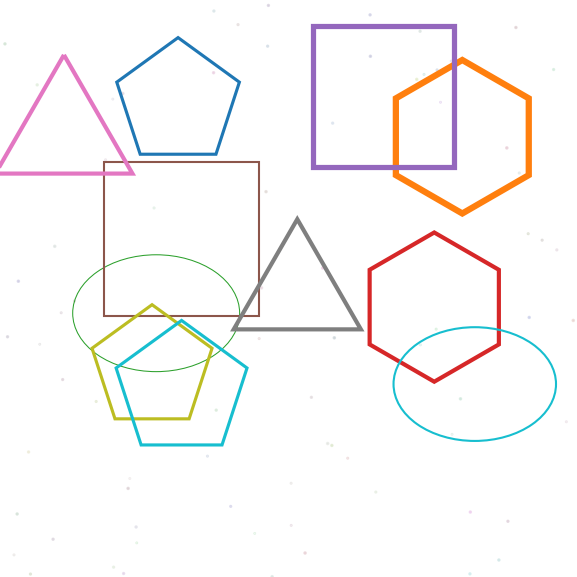[{"shape": "pentagon", "thickness": 1.5, "radius": 0.56, "center": [0.308, 0.822]}, {"shape": "hexagon", "thickness": 3, "radius": 0.66, "center": [0.801, 0.762]}, {"shape": "oval", "thickness": 0.5, "radius": 0.72, "center": [0.27, 0.457]}, {"shape": "hexagon", "thickness": 2, "radius": 0.65, "center": [0.752, 0.467]}, {"shape": "square", "thickness": 2.5, "radius": 0.61, "center": [0.664, 0.833]}, {"shape": "square", "thickness": 1, "radius": 0.67, "center": [0.314, 0.585]}, {"shape": "triangle", "thickness": 2, "radius": 0.68, "center": [0.111, 0.767]}, {"shape": "triangle", "thickness": 2, "radius": 0.64, "center": [0.515, 0.492]}, {"shape": "pentagon", "thickness": 1.5, "radius": 0.55, "center": [0.263, 0.362]}, {"shape": "oval", "thickness": 1, "radius": 0.7, "center": [0.822, 0.334]}, {"shape": "pentagon", "thickness": 1.5, "radius": 0.6, "center": [0.314, 0.325]}]